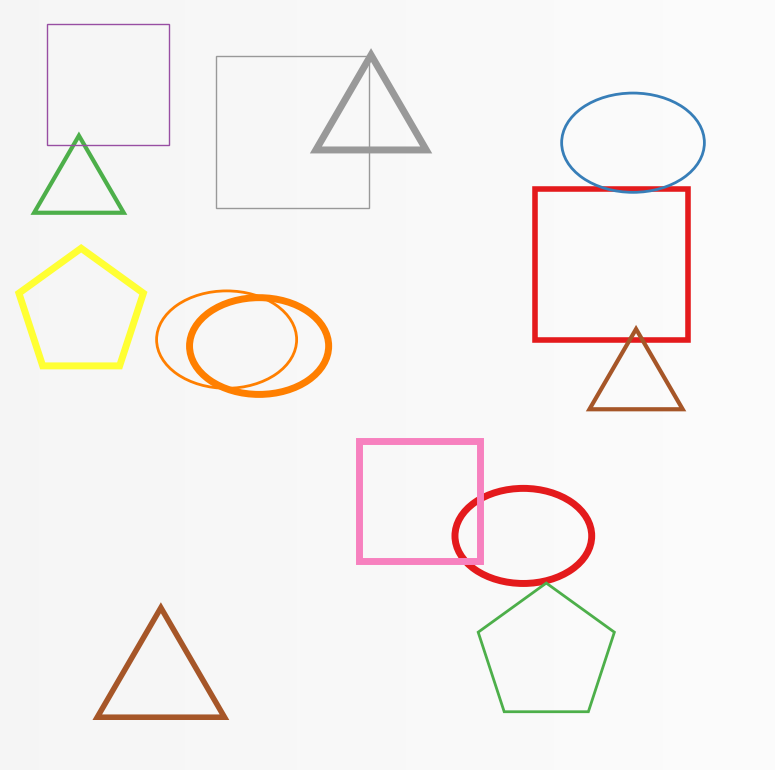[{"shape": "square", "thickness": 2, "radius": 0.49, "center": [0.789, 0.657]}, {"shape": "oval", "thickness": 2.5, "radius": 0.44, "center": [0.675, 0.304]}, {"shape": "oval", "thickness": 1, "radius": 0.46, "center": [0.817, 0.815]}, {"shape": "triangle", "thickness": 1.5, "radius": 0.33, "center": [0.102, 0.757]}, {"shape": "pentagon", "thickness": 1, "radius": 0.46, "center": [0.705, 0.15]}, {"shape": "square", "thickness": 0.5, "radius": 0.39, "center": [0.139, 0.89]}, {"shape": "oval", "thickness": 2.5, "radius": 0.45, "center": [0.334, 0.551]}, {"shape": "oval", "thickness": 1, "radius": 0.45, "center": [0.292, 0.559]}, {"shape": "pentagon", "thickness": 2.5, "radius": 0.42, "center": [0.105, 0.593]}, {"shape": "triangle", "thickness": 2, "radius": 0.47, "center": [0.208, 0.116]}, {"shape": "triangle", "thickness": 1.5, "radius": 0.35, "center": [0.821, 0.503]}, {"shape": "square", "thickness": 2.5, "radius": 0.39, "center": [0.541, 0.349]}, {"shape": "triangle", "thickness": 2.5, "radius": 0.41, "center": [0.479, 0.846]}, {"shape": "square", "thickness": 0.5, "radius": 0.49, "center": [0.377, 0.829]}]